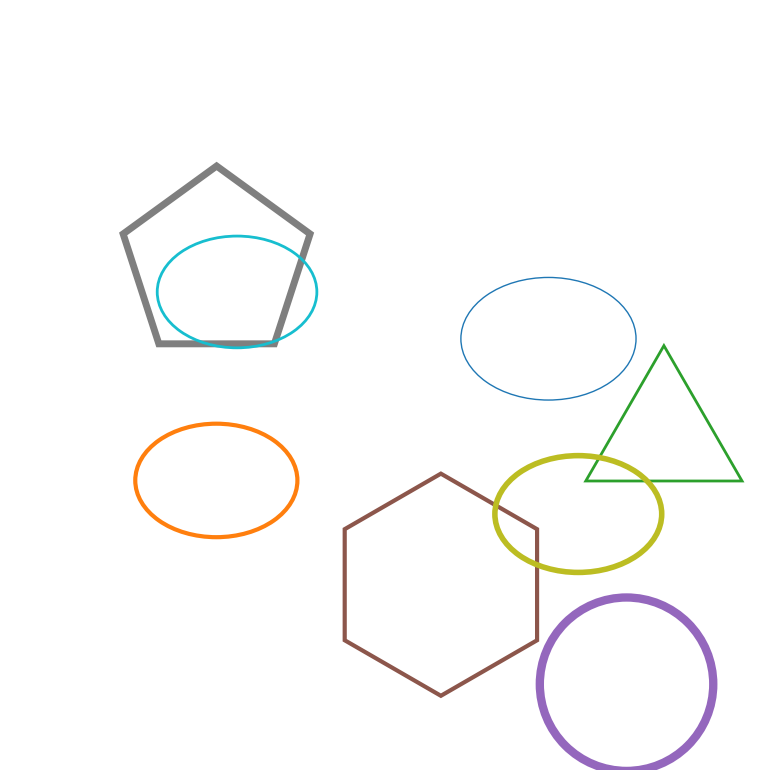[{"shape": "oval", "thickness": 0.5, "radius": 0.57, "center": [0.712, 0.56]}, {"shape": "oval", "thickness": 1.5, "radius": 0.53, "center": [0.281, 0.376]}, {"shape": "triangle", "thickness": 1, "radius": 0.59, "center": [0.862, 0.434]}, {"shape": "circle", "thickness": 3, "radius": 0.56, "center": [0.814, 0.111]}, {"shape": "hexagon", "thickness": 1.5, "radius": 0.72, "center": [0.573, 0.241]}, {"shape": "pentagon", "thickness": 2.5, "radius": 0.64, "center": [0.281, 0.657]}, {"shape": "oval", "thickness": 2, "radius": 0.54, "center": [0.751, 0.332]}, {"shape": "oval", "thickness": 1, "radius": 0.52, "center": [0.308, 0.621]}]